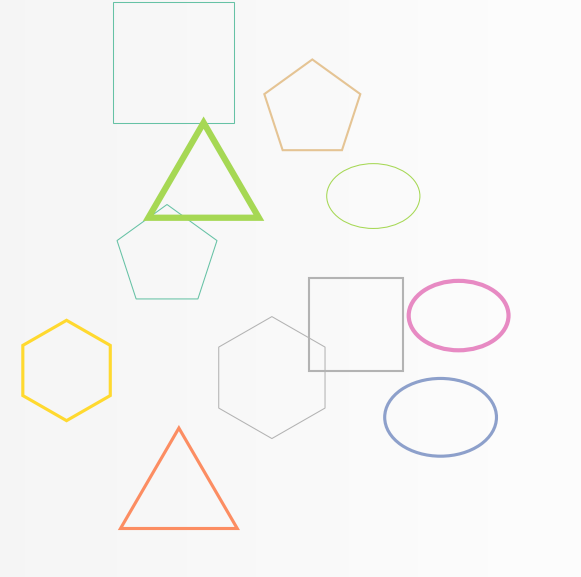[{"shape": "pentagon", "thickness": 0.5, "radius": 0.45, "center": [0.287, 0.555]}, {"shape": "square", "thickness": 0.5, "radius": 0.52, "center": [0.298, 0.891]}, {"shape": "triangle", "thickness": 1.5, "radius": 0.58, "center": [0.308, 0.142]}, {"shape": "oval", "thickness": 1.5, "radius": 0.48, "center": [0.758, 0.277]}, {"shape": "oval", "thickness": 2, "radius": 0.43, "center": [0.789, 0.453]}, {"shape": "oval", "thickness": 0.5, "radius": 0.4, "center": [0.642, 0.66]}, {"shape": "triangle", "thickness": 3, "radius": 0.55, "center": [0.35, 0.677]}, {"shape": "hexagon", "thickness": 1.5, "radius": 0.43, "center": [0.114, 0.358]}, {"shape": "pentagon", "thickness": 1, "radius": 0.43, "center": [0.537, 0.809]}, {"shape": "square", "thickness": 1, "radius": 0.4, "center": [0.612, 0.438]}, {"shape": "hexagon", "thickness": 0.5, "radius": 0.53, "center": [0.468, 0.345]}]